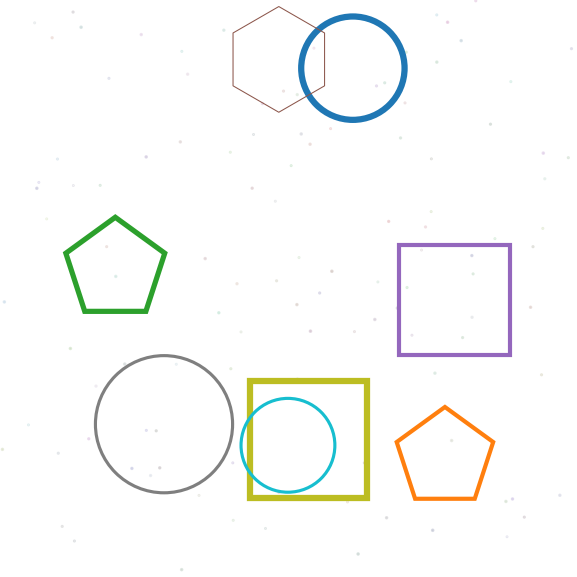[{"shape": "circle", "thickness": 3, "radius": 0.45, "center": [0.611, 0.881]}, {"shape": "pentagon", "thickness": 2, "radius": 0.44, "center": [0.77, 0.207]}, {"shape": "pentagon", "thickness": 2.5, "radius": 0.45, "center": [0.2, 0.533]}, {"shape": "square", "thickness": 2, "radius": 0.48, "center": [0.787, 0.48]}, {"shape": "hexagon", "thickness": 0.5, "radius": 0.46, "center": [0.483, 0.896]}, {"shape": "circle", "thickness": 1.5, "radius": 0.59, "center": [0.284, 0.265]}, {"shape": "square", "thickness": 3, "radius": 0.5, "center": [0.534, 0.238]}, {"shape": "circle", "thickness": 1.5, "radius": 0.41, "center": [0.499, 0.228]}]